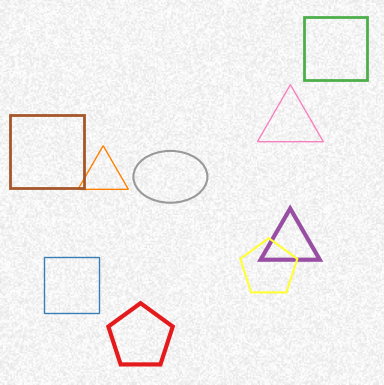[{"shape": "pentagon", "thickness": 3, "radius": 0.44, "center": [0.365, 0.125]}, {"shape": "square", "thickness": 1, "radius": 0.36, "center": [0.186, 0.26]}, {"shape": "square", "thickness": 2, "radius": 0.41, "center": [0.872, 0.874]}, {"shape": "triangle", "thickness": 3, "radius": 0.44, "center": [0.754, 0.37]}, {"shape": "triangle", "thickness": 1, "radius": 0.38, "center": [0.268, 0.546]}, {"shape": "pentagon", "thickness": 1.5, "radius": 0.39, "center": [0.698, 0.304]}, {"shape": "square", "thickness": 2, "radius": 0.48, "center": [0.122, 0.606]}, {"shape": "triangle", "thickness": 1, "radius": 0.49, "center": [0.754, 0.681]}, {"shape": "oval", "thickness": 1.5, "radius": 0.48, "center": [0.443, 0.541]}]